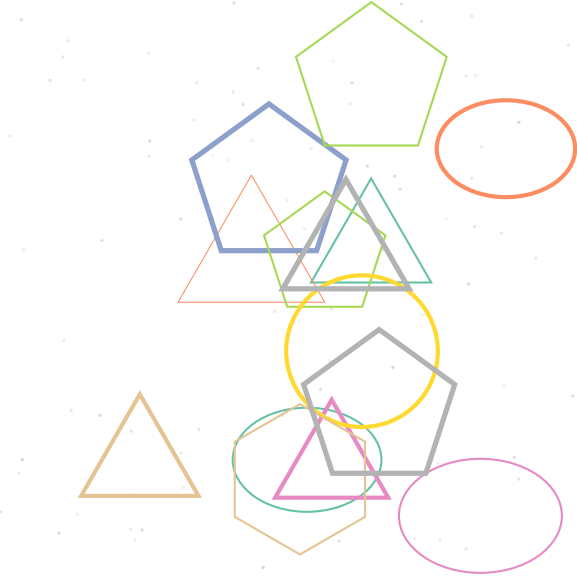[{"shape": "triangle", "thickness": 1, "radius": 0.6, "center": [0.643, 0.57]}, {"shape": "oval", "thickness": 1, "radius": 0.64, "center": [0.532, 0.203]}, {"shape": "oval", "thickness": 2, "radius": 0.6, "center": [0.876, 0.742]}, {"shape": "triangle", "thickness": 0.5, "radius": 0.73, "center": [0.435, 0.549]}, {"shape": "pentagon", "thickness": 2.5, "radius": 0.7, "center": [0.466, 0.679]}, {"shape": "oval", "thickness": 1, "radius": 0.71, "center": [0.832, 0.106]}, {"shape": "triangle", "thickness": 2, "radius": 0.57, "center": [0.574, 0.194]}, {"shape": "pentagon", "thickness": 1, "radius": 0.55, "center": [0.562, 0.557]}, {"shape": "pentagon", "thickness": 1, "radius": 0.69, "center": [0.643, 0.858]}, {"shape": "circle", "thickness": 2, "radius": 0.66, "center": [0.627, 0.391]}, {"shape": "triangle", "thickness": 2, "radius": 0.59, "center": [0.242, 0.199]}, {"shape": "hexagon", "thickness": 1, "radius": 0.65, "center": [0.519, 0.169]}, {"shape": "pentagon", "thickness": 2.5, "radius": 0.69, "center": [0.657, 0.291]}, {"shape": "triangle", "thickness": 2.5, "radius": 0.63, "center": [0.599, 0.562]}]